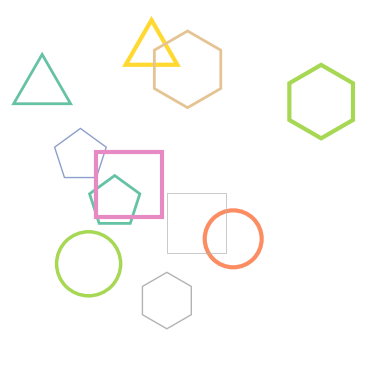[{"shape": "triangle", "thickness": 2, "radius": 0.43, "center": [0.109, 0.773]}, {"shape": "pentagon", "thickness": 2, "radius": 0.34, "center": [0.298, 0.475]}, {"shape": "circle", "thickness": 3, "radius": 0.37, "center": [0.606, 0.38]}, {"shape": "pentagon", "thickness": 1, "radius": 0.35, "center": [0.209, 0.596]}, {"shape": "square", "thickness": 3, "radius": 0.43, "center": [0.335, 0.521]}, {"shape": "hexagon", "thickness": 3, "radius": 0.48, "center": [0.834, 0.736]}, {"shape": "circle", "thickness": 2.5, "radius": 0.42, "center": [0.23, 0.315]}, {"shape": "triangle", "thickness": 3, "radius": 0.39, "center": [0.394, 0.87]}, {"shape": "hexagon", "thickness": 2, "radius": 0.5, "center": [0.487, 0.82]}, {"shape": "square", "thickness": 0.5, "radius": 0.38, "center": [0.511, 0.421]}, {"shape": "hexagon", "thickness": 1, "radius": 0.37, "center": [0.433, 0.219]}]